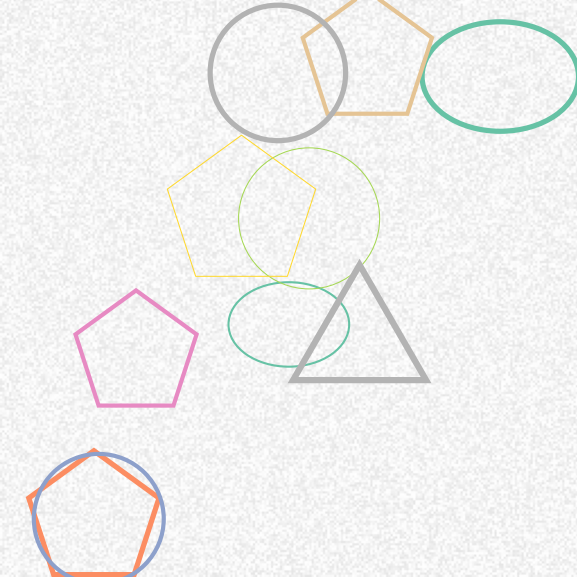[{"shape": "oval", "thickness": 2.5, "radius": 0.68, "center": [0.866, 0.867]}, {"shape": "oval", "thickness": 1, "radius": 0.52, "center": [0.5, 0.437]}, {"shape": "pentagon", "thickness": 2.5, "radius": 0.59, "center": [0.163, 0.1]}, {"shape": "circle", "thickness": 2, "radius": 0.56, "center": [0.171, 0.101]}, {"shape": "pentagon", "thickness": 2, "radius": 0.55, "center": [0.236, 0.386]}, {"shape": "circle", "thickness": 0.5, "radius": 0.61, "center": [0.535, 0.621]}, {"shape": "pentagon", "thickness": 0.5, "radius": 0.68, "center": [0.418, 0.63]}, {"shape": "pentagon", "thickness": 2, "radius": 0.59, "center": [0.636, 0.897]}, {"shape": "triangle", "thickness": 3, "radius": 0.66, "center": [0.623, 0.407]}, {"shape": "circle", "thickness": 2.5, "radius": 0.59, "center": [0.481, 0.873]}]